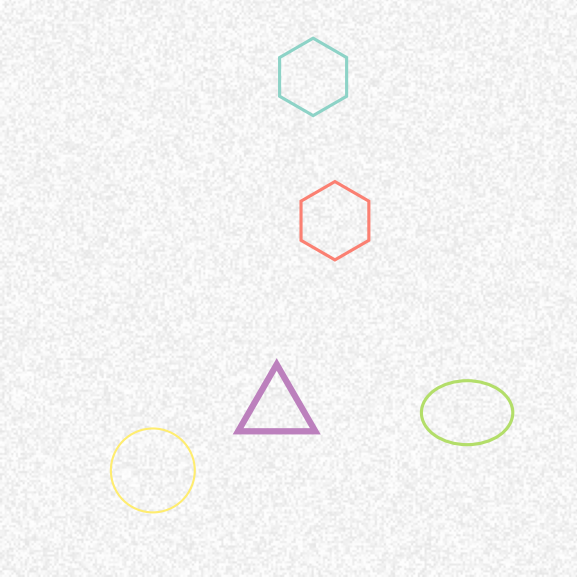[{"shape": "hexagon", "thickness": 1.5, "radius": 0.34, "center": [0.542, 0.866]}, {"shape": "hexagon", "thickness": 1.5, "radius": 0.34, "center": [0.58, 0.617]}, {"shape": "oval", "thickness": 1.5, "radius": 0.4, "center": [0.809, 0.285]}, {"shape": "triangle", "thickness": 3, "radius": 0.39, "center": [0.479, 0.291]}, {"shape": "circle", "thickness": 1, "radius": 0.36, "center": [0.265, 0.185]}]